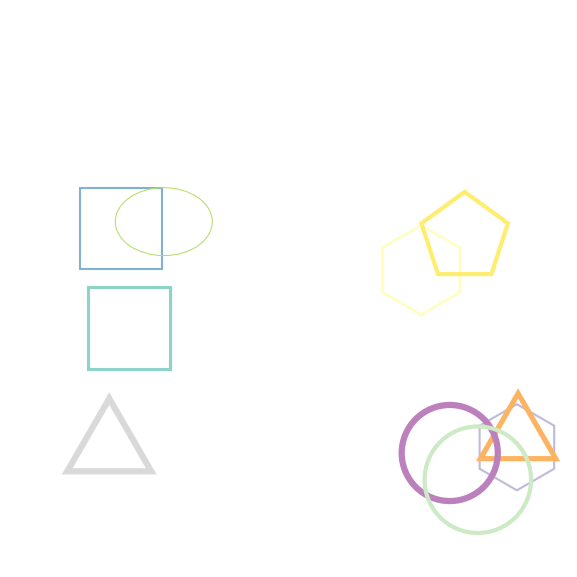[{"shape": "square", "thickness": 1.5, "radius": 0.36, "center": [0.224, 0.431]}, {"shape": "hexagon", "thickness": 1, "radius": 0.39, "center": [0.729, 0.532]}, {"shape": "hexagon", "thickness": 1, "radius": 0.37, "center": [0.895, 0.225]}, {"shape": "square", "thickness": 1, "radius": 0.35, "center": [0.21, 0.603]}, {"shape": "triangle", "thickness": 2.5, "radius": 0.38, "center": [0.897, 0.243]}, {"shape": "oval", "thickness": 0.5, "radius": 0.42, "center": [0.284, 0.615]}, {"shape": "triangle", "thickness": 3, "radius": 0.42, "center": [0.189, 0.225]}, {"shape": "circle", "thickness": 3, "radius": 0.42, "center": [0.779, 0.215]}, {"shape": "circle", "thickness": 2, "radius": 0.46, "center": [0.827, 0.168]}, {"shape": "pentagon", "thickness": 2, "radius": 0.39, "center": [0.805, 0.588]}]